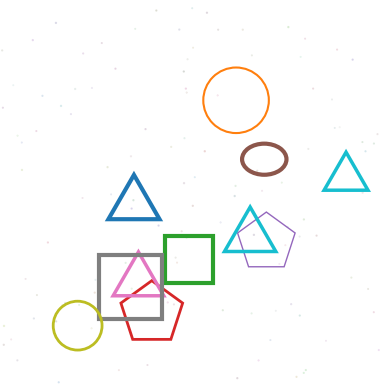[{"shape": "triangle", "thickness": 3, "radius": 0.38, "center": [0.348, 0.469]}, {"shape": "circle", "thickness": 1.5, "radius": 0.43, "center": [0.613, 0.74]}, {"shape": "square", "thickness": 3, "radius": 0.31, "center": [0.491, 0.326]}, {"shape": "pentagon", "thickness": 2, "radius": 0.42, "center": [0.394, 0.187]}, {"shape": "pentagon", "thickness": 1, "radius": 0.39, "center": [0.692, 0.371]}, {"shape": "oval", "thickness": 3, "radius": 0.29, "center": [0.686, 0.586]}, {"shape": "triangle", "thickness": 2.5, "radius": 0.38, "center": [0.36, 0.27]}, {"shape": "square", "thickness": 3, "radius": 0.41, "center": [0.339, 0.255]}, {"shape": "circle", "thickness": 2, "radius": 0.32, "center": [0.202, 0.154]}, {"shape": "triangle", "thickness": 2.5, "radius": 0.33, "center": [0.899, 0.539]}, {"shape": "triangle", "thickness": 2.5, "radius": 0.38, "center": [0.65, 0.385]}]